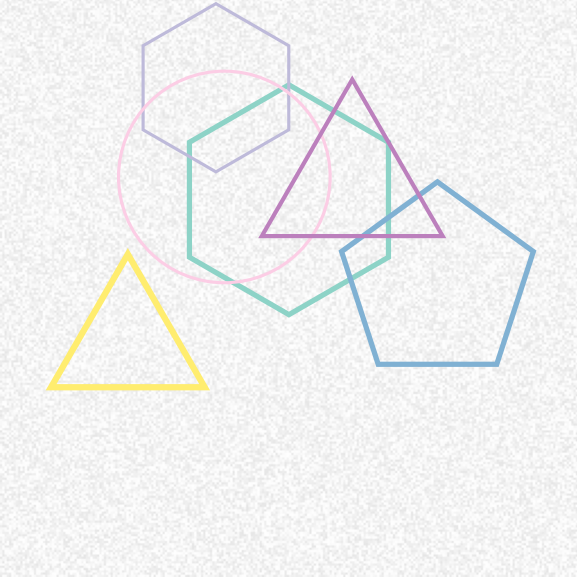[{"shape": "hexagon", "thickness": 2.5, "radius": 0.99, "center": [0.5, 0.653]}, {"shape": "hexagon", "thickness": 1.5, "radius": 0.73, "center": [0.374, 0.847]}, {"shape": "pentagon", "thickness": 2.5, "radius": 0.87, "center": [0.758, 0.51]}, {"shape": "circle", "thickness": 1.5, "radius": 0.92, "center": [0.388, 0.693]}, {"shape": "triangle", "thickness": 2, "radius": 0.9, "center": [0.61, 0.681]}, {"shape": "triangle", "thickness": 3, "radius": 0.77, "center": [0.221, 0.405]}]